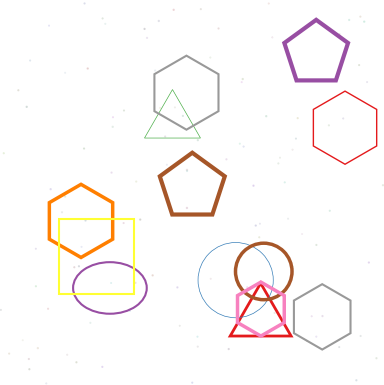[{"shape": "triangle", "thickness": 2, "radius": 0.46, "center": [0.677, 0.173]}, {"shape": "hexagon", "thickness": 1, "radius": 0.47, "center": [0.896, 0.668]}, {"shape": "circle", "thickness": 0.5, "radius": 0.49, "center": [0.612, 0.272]}, {"shape": "triangle", "thickness": 0.5, "radius": 0.42, "center": [0.448, 0.683]}, {"shape": "oval", "thickness": 1.5, "radius": 0.48, "center": [0.286, 0.252]}, {"shape": "pentagon", "thickness": 3, "radius": 0.43, "center": [0.821, 0.862]}, {"shape": "hexagon", "thickness": 2.5, "radius": 0.47, "center": [0.21, 0.426]}, {"shape": "square", "thickness": 1.5, "radius": 0.49, "center": [0.252, 0.333]}, {"shape": "circle", "thickness": 2.5, "radius": 0.37, "center": [0.685, 0.295]}, {"shape": "pentagon", "thickness": 3, "radius": 0.44, "center": [0.499, 0.515]}, {"shape": "hexagon", "thickness": 2.5, "radius": 0.35, "center": [0.678, 0.197]}, {"shape": "hexagon", "thickness": 1.5, "radius": 0.42, "center": [0.837, 0.177]}, {"shape": "hexagon", "thickness": 1.5, "radius": 0.48, "center": [0.484, 0.759]}]